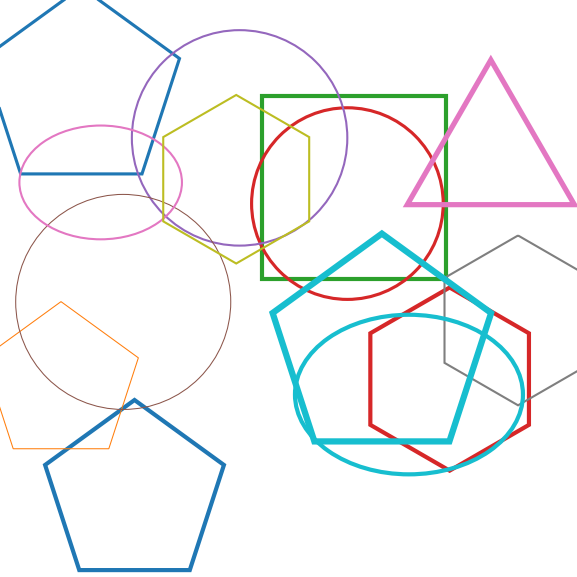[{"shape": "pentagon", "thickness": 2, "radius": 0.81, "center": [0.233, 0.144]}, {"shape": "pentagon", "thickness": 1.5, "radius": 0.89, "center": [0.141, 0.843]}, {"shape": "pentagon", "thickness": 0.5, "radius": 0.7, "center": [0.106, 0.336]}, {"shape": "square", "thickness": 2, "radius": 0.79, "center": [0.613, 0.675]}, {"shape": "circle", "thickness": 1.5, "radius": 0.83, "center": [0.602, 0.647]}, {"shape": "hexagon", "thickness": 2, "radius": 0.79, "center": [0.779, 0.343]}, {"shape": "circle", "thickness": 1, "radius": 0.93, "center": [0.415, 0.76]}, {"shape": "circle", "thickness": 0.5, "radius": 0.93, "center": [0.213, 0.476]}, {"shape": "triangle", "thickness": 2.5, "radius": 0.84, "center": [0.85, 0.728]}, {"shape": "oval", "thickness": 1, "radius": 0.7, "center": [0.174, 0.683]}, {"shape": "hexagon", "thickness": 1, "radius": 0.74, "center": [0.897, 0.444]}, {"shape": "hexagon", "thickness": 1, "radius": 0.73, "center": [0.409, 0.689]}, {"shape": "pentagon", "thickness": 3, "radius": 0.99, "center": [0.661, 0.396]}, {"shape": "oval", "thickness": 2, "radius": 0.99, "center": [0.708, 0.316]}]